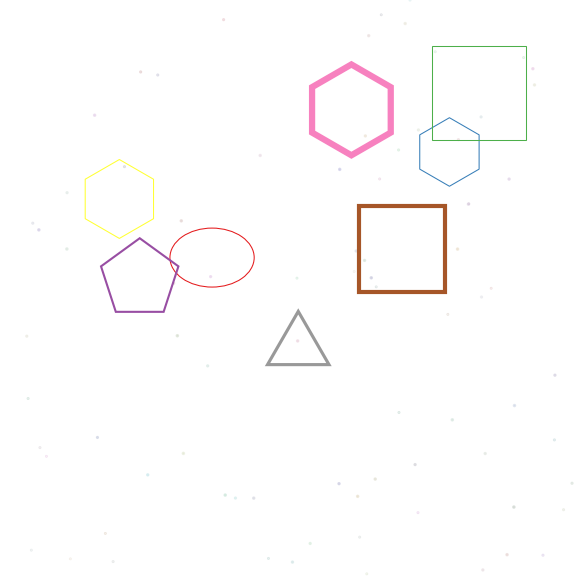[{"shape": "oval", "thickness": 0.5, "radius": 0.36, "center": [0.367, 0.553]}, {"shape": "hexagon", "thickness": 0.5, "radius": 0.3, "center": [0.778, 0.736]}, {"shape": "square", "thickness": 0.5, "radius": 0.41, "center": [0.829, 0.838]}, {"shape": "pentagon", "thickness": 1, "radius": 0.35, "center": [0.242, 0.516]}, {"shape": "hexagon", "thickness": 0.5, "radius": 0.34, "center": [0.207, 0.655]}, {"shape": "square", "thickness": 2, "radius": 0.37, "center": [0.696, 0.567]}, {"shape": "hexagon", "thickness": 3, "radius": 0.39, "center": [0.608, 0.809]}, {"shape": "triangle", "thickness": 1.5, "radius": 0.31, "center": [0.516, 0.398]}]